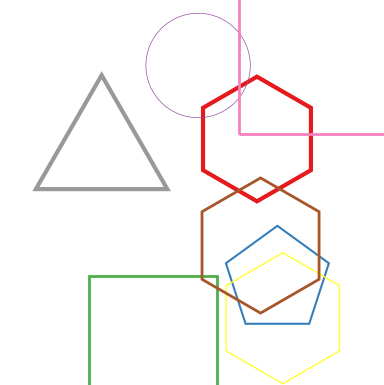[{"shape": "hexagon", "thickness": 3, "radius": 0.81, "center": [0.667, 0.639]}, {"shape": "pentagon", "thickness": 1.5, "radius": 0.7, "center": [0.721, 0.273]}, {"shape": "square", "thickness": 2, "radius": 0.83, "center": [0.397, 0.116]}, {"shape": "circle", "thickness": 0.5, "radius": 0.68, "center": [0.515, 0.83]}, {"shape": "hexagon", "thickness": 1, "radius": 0.85, "center": [0.735, 0.173]}, {"shape": "hexagon", "thickness": 2, "radius": 0.88, "center": [0.677, 0.362]}, {"shape": "square", "thickness": 2, "radius": 0.96, "center": [0.813, 0.844]}, {"shape": "triangle", "thickness": 3, "radius": 0.99, "center": [0.264, 0.607]}]